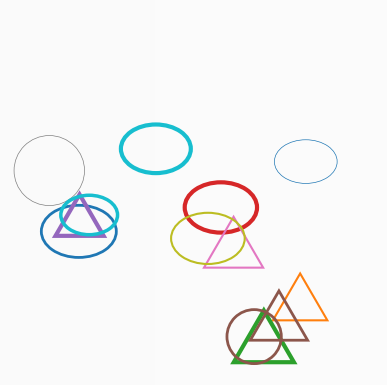[{"shape": "oval", "thickness": 2, "radius": 0.48, "center": [0.203, 0.399]}, {"shape": "oval", "thickness": 0.5, "radius": 0.41, "center": [0.789, 0.58]}, {"shape": "triangle", "thickness": 1.5, "radius": 0.41, "center": [0.775, 0.209]}, {"shape": "triangle", "thickness": 3, "radius": 0.45, "center": [0.681, 0.104]}, {"shape": "oval", "thickness": 3, "radius": 0.47, "center": [0.57, 0.461]}, {"shape": "triangle", "thickness": 3, "radius": 0.36, "center": [0.205, 0.423]}, {"shape": "circle", "thickness": 2, "radius": 0.35, "center": [0.656, 0.126]}, {"shape": "triangle", "thickness": 2, "radius": 0.43, "center": [0.72, 0.159]}, {"shape": "triangle", "thickness": 1.5, "radius": 0.44, "center": [0.603, 0.349]}, {"shape": "circle", "thickness": 0.5, "radius": 0.45, "center": [0.127, 0.557]}, {"shape": "oval", "thickness": 1.5, "radius": 0.47, "center": [0.537, 0.381]}, {"shape": "oval", "thickness": 2.5, "radius": 0.37, "center": [0.23, 0.442]}, {"shape": "oval", "thickness": 3, "radius": 0.45, "center": [0.402, 0.614]}]